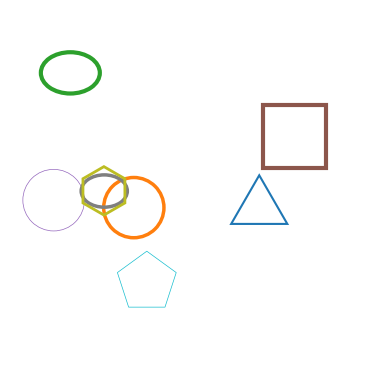[{"shape": "triangle", "thickness": 1.5, "radius": 0.42, "center": [0.673, 0.46]}, {"shape": "circle", "thickness": 2.5, "radius": 0.39, "center": [0.348, 0.461]}, {"shape": "oval", "thickness": 3, "radius": 0.38, "center": [0.183, 0.811]}, {"shape": "circle", "thickness": 0.5, "radius": 0.4, "center": [0.139, 0.48]}, {"shape": "square", "thickness": 3, "radius": 0.41, "center": [0.765, 0.645]}, {"shape": "oval", "thickness": 2.5, "radius": 0.3, "center": [0.271, 0.504]}, {"shape": "hexagon", "thickness": 2, "radius": 0.31, "center": [0.27, 0.504]}, {"shape": "pentagon", "thickness": 0.5, "radius": 0.4, "center": [0.381, 0.267]}]